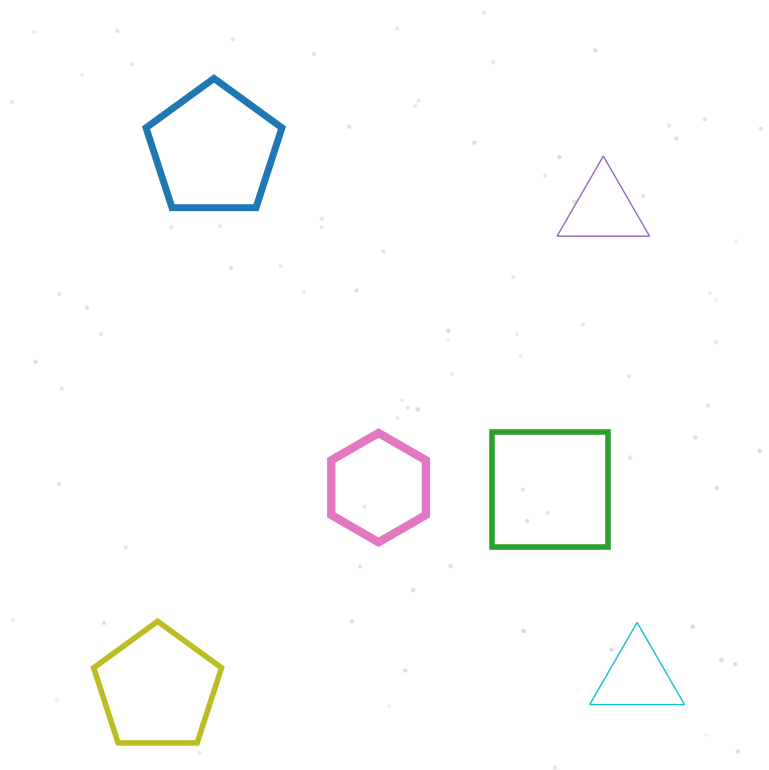[{"shape": "pentagon", "thickness": 2.5, "radius": 0.46, "center": [0.278, 0.805]}, {"shape": "square", "thickness": 2, "radius": 0.38, "center": [0.715, 0.364]}, {"shape": "triangle", "thickness": 0.5, "radius": 0.35, "center": [0.784, 0.728]}, {"shape": "hexagon", "thickness": 3, "radius": 0.35, "center": [0.492, 0.367]}, {"shape": "pentagon", "thickness": 2, "radius": 0.44, "center": [0.205, 0.106]}, {"shape": "triangle", "thickness": 0.5, "radius": 0.36, "center": [0.827, 0.12]}]